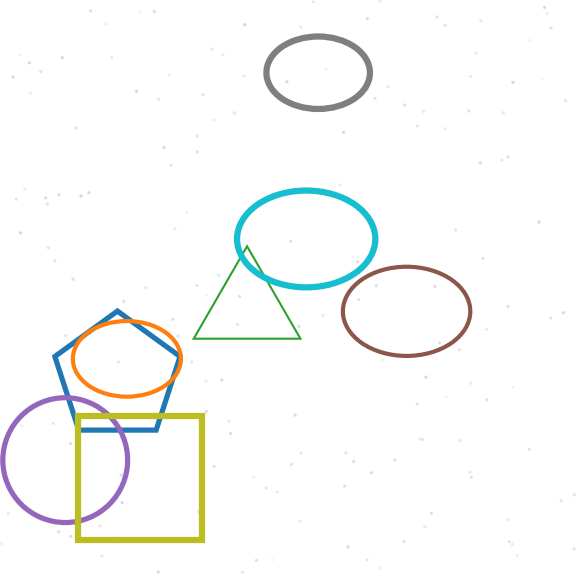[{"shape": "pentagon", "thickness": 2.5, "radius": 0.57, "center": [0.203, 0.347]}, {"shape": "oval", "thickness": 2, "radius": 0.47, "center": [0.22, 0.378]}, {"shape": "triangle", "thickness": 1, "radius": 0.53, "center": [0.428, 0.466]}, {"shape": "circle", "thickness": 2.5, "radius": 0.54, "center": [0.113, 0.202]}, {"shape": "oval", "thickness": 2, "radius": 0.55, "center": [0.704, 0.46]}, {"shape": "oval", "thickness": 3, "radius": 0.45, "center": [0.551, 0.873]}, {"shape": "square", "thickness": 3, "radius": 0.54, "center": [0.243, 0.172]}, {"shape": "oval", "thickness": 3, "radius": 0.6, "center": [0.53, 0.585]}]